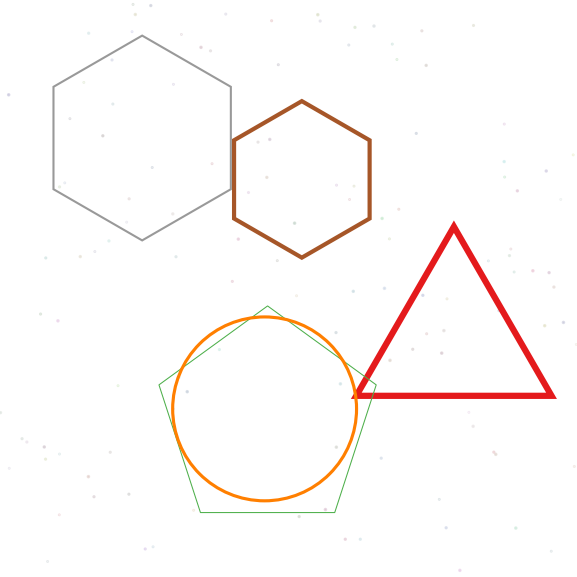[{"shape": "triangle", "thickness": 3, "radius": 0.98, "center": [0.786, 0.411]}, {"shape": "pentagon", "thickness": 0.5, "radius": 0.99, "center": [0.463, 0.272]}, {"shape": "circle", "thickness": 1.5, "radius": 0.8, "center": [0.458, 0.291]}, {"shape": "hexagon", "thickness": 2, "radius": 0.68, "center": [0.523, 0.689]}, {"shape": "hexagon", "thickness": 1, "radius": 0.89, "center": [0.246, 0.76]}]